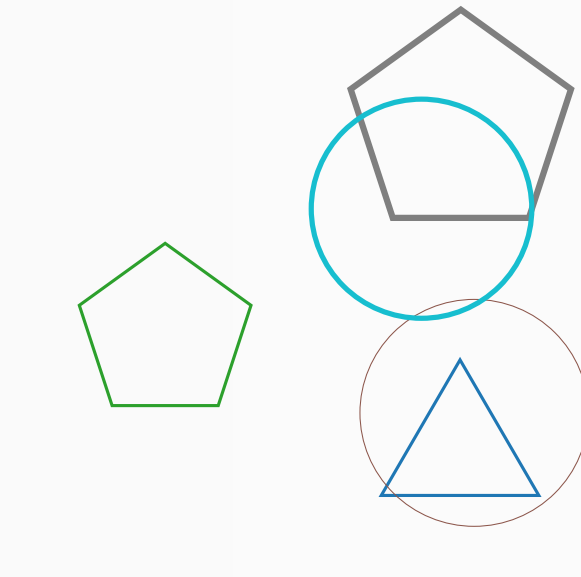[{"shape": "triangle", "thickness": 1.5, "radius": 0.78, "center": [0.791, 0.219]}, {"shape": "pentagon", "thickness": 1.5, "radius": 0.78, "center": [0.284, 0.422]}, {"shape": "circle", "thickness": 0.5, "radius": 0.98, "center": [0.816, 0.284]}, {"shape": "pentagon", "thickness": 3, "radius": 1.0, "center": [0.793, 0.783]}, {"shape": "circle", "thickness": 2.5, "radius": 0.95, "center": [0.725, 0.638]}]